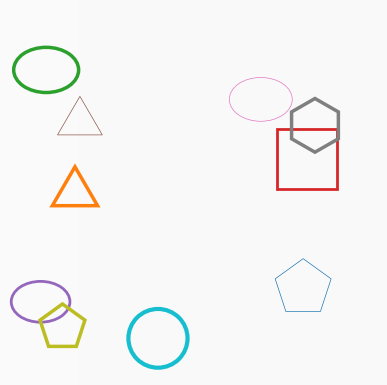[{"shape": "pentagon", "thickness": 0.5, "radius": 0.38, "center": [0.782, 0.252]}, {"shape": "triangle", "thickness": 2.5, "radius": 0.34, "center": [0.193, 0.499]}, {"shape": "oval", "thickness": 2.5, "radius": 0.42, "center": [0.119, 0.818]}, {"shape": "square", "thickness": 2, "radius": 0.39, "center": [0.792, 0.586]}, {"shape": "oval", "thickness": 2, "radius": 0.38, "center": [0.105, 0.216]}, {"shape": "triangle", "thickness": 0.5, "radius": 0.33, "center": [0.206, 0.683]}, {"shape": "oval", "thickness": 0.5, "radius": 0.41, "center": [0.673, 0.742]}, {"shape": "hexagon", "thickness": 2.5, "radius": 0.35, "center": [0.813, 0.674]}, {"shape": "pentagon", "thickness": 2.5, "radius": 0.3, "center": [0.161, 0.15]}, {"shape": "circle", "thickness": 3, "radius": 0.38, "center": [0.408, 0.121]}]